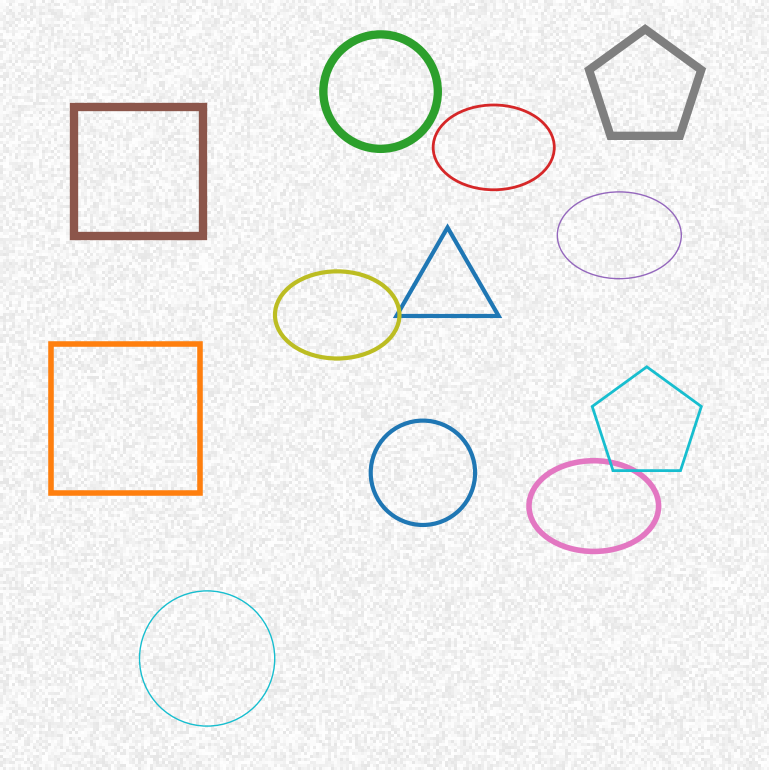[{"shape": "triangle", "thickness": 1.5, "radius": 0.38, "center": [0.581, 0.628]}, {"shape": "circle", "thickness": 1.5, "radius": 0.34, "center": [0.549, 0.386]}, {"shape": "square", "thickness": 2, "radius": 0.48, "center": [0.163, 0.456]}, {"shape": "circle", "thickness": 3, "radius": 0.37, "center": [0.494, 0.881]}, {"shape": "oval", "thickness": 1, "radius": 0.39, "center": [0.641, 0.809]}, {"shape": "oval", "thickness": 0.5, "radius": 0.4, "center": [0.804, 0.694]}, {"shape": "square", "thickness": 3, "radius": 0.42, "center": [0.18, 0.777]}, {"shape": "oval", "thickness": 2, "radius": 0.42, "center": [0.771, 0.343]}, {"shape": "pentagon", "thickness": 3, "radius": 0.38, "center": [0.838, 0.886]}, {"shape": "oval", "thickness": 1.5, "radius": 0.4, "center": [0.438, 0.591]}, {"shape": "pentagon", "thickness": 1, "radius": 0.37, "center": [0.84, 0.449]}, {"shape": "circle", "thickness": 0.5, "radius": 0.44, "center": [0.269, 0.145]}]